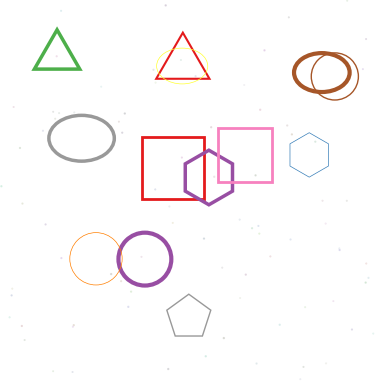[{"shape": "square", "thickness": 2, "radius": 0.4, "center": [0.449, 0.563]}, {"shape": "triangle", "thickness": 1.5, "radius": 0.4, "center": [0.475, 0.835]}, {"shape": "hexagon", "thickness": 0.5, "radius": 0.29, "center": [0.803, 0.598]}, {"shape": "triangle", "thickness": 2.5, "radius": 0.34, "center": [0.148, 0.855]}, {"shape": "circle", "thickness": 3, "radius": 0.34, "center": [0.376, 0.327]}, {"shape": "hexagon", "thickness": 2.5, "radius": 0.35, "center": [0.543, 0.539]}, {"shape": "circle", "thickness": 0.5, "radius": 0.34, "center": [0.249, 0.328]}, {"shape": "oval", "thickness": 0.5, "radius": 0.33, "center": [0.473, 0.829]}, {"shape": "circle", "thickness": 1, "radius": 0.31, "center": [0.87, 0.801]}, {"shape": "oval", "thickness": 3, "radius": 0.36, "center": [0.836, 0.812]}, {"shape": "square", "thickness": 2, "radius": 0.35, "center": [0.636, 0.597]}, {"shape": "oval", "thickness": 2.5, "radius": 0.42, "center": [0.212, 0.641]}, {"shape": "pentagon", "thickness": 1, "radius": 0.3, "center": [0.49, 0.176]}]